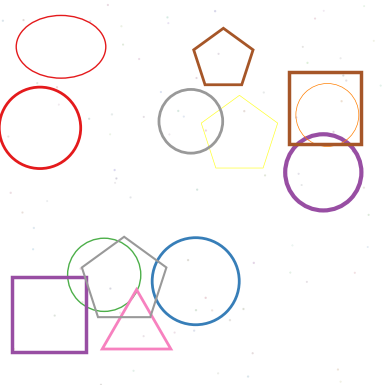[{"shape": "oval", "thickness": 1, "radius": 0.58, "center": [0.158, 0.878]}, {"shape": "circle", "thickness": 2, "radius": 0.53, "center": [0.104, 0.668]}, {"shape": "circle", "thickness": 2, "radius": 0.57, "center": [0.508, 0.27]}, {"shape": "circle", "thickness": 1, "radius": 0.48, "center": [0.271, 0.286]}, {"shape": "circle", "thickness": 3, "radius": 0.49, "center": [0.84, 0.552]}, {"shape": "square", "thickness": 2.5, "radius": 0.48, "center": [0.127, 0.183]}, {"shape": "circle", "thickness": 0.5, "radius": 0.41, "center": [0.85, 0.701]}, {"shape": "pentagon", "thickness": 0.5, "radius": 0.52, "center": [0.622, 0.648]}, {"shape": "square", "thickness": 2.5, "radius": 0.47, "center": [0.844, 0.72]}, {"shape": "pentagon", "thickness": 2, "radius": 0.41, "center": [0.58, 0.845]}, {"shape": "triangle", "thickness": 2, "radius": 0.51, "center": [0.355, 0.145]}, {"shape": "pentagon", "thickness": 1.5, "radius": 0.58, "center": [0.322, 0.27]}, {"shape": "circle", "thickness": 2, "radius": 0.41, "center": [0.496, 0.685]}]